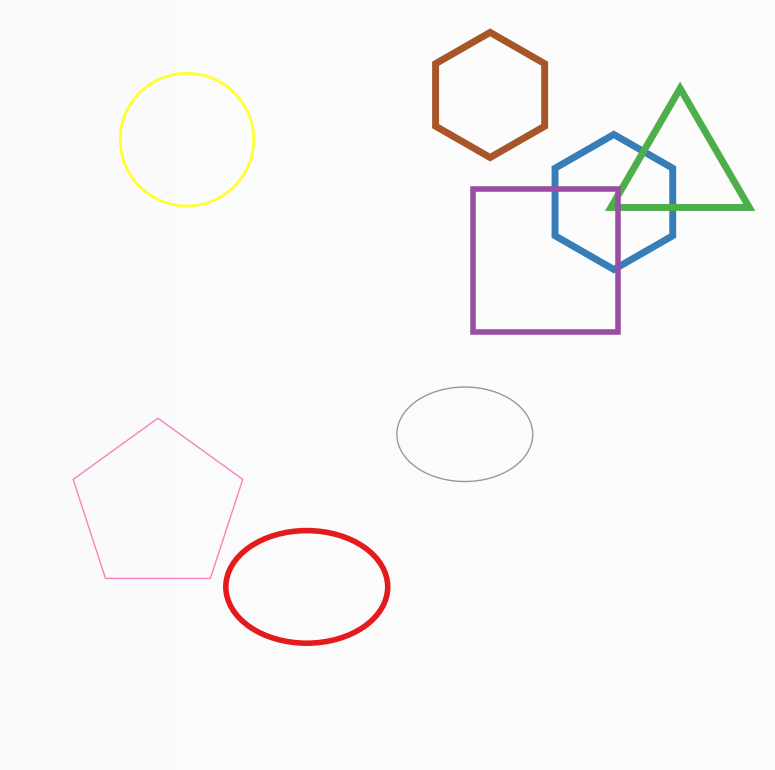[{"shape": "oval", "thickness": 2, "radius": 0.52, "center": [0.396, 0.238]}, {"shape": "hexagon", "thickness": 2.5, "radius": 0.44, "center": [0.792, 0.738]}, {"shape": "triangle", "thickness": 2.5, "radius": 0.52, "center": [0.878, 0.782]}, {"shape": "square", "thickness": 2, "radius": 0.47, "center": [0.704, 0.662]}, {"shape": "circle", "thickness": 1, "radius": 0.43, "center": [0.241, 0.819]}, {"shape": "hexagon", "thickness": 2.5, "radius": 0.41, "center": [0.632, 0.877]}, {"shape": "pentagon", "thickness": 0.5, "radius": 0.58, "center": [0.204, 0.342]}, {"shape": "oval", "thickness": 0.5, "radius": 0.44, "center": [0.6, 0.436]}]